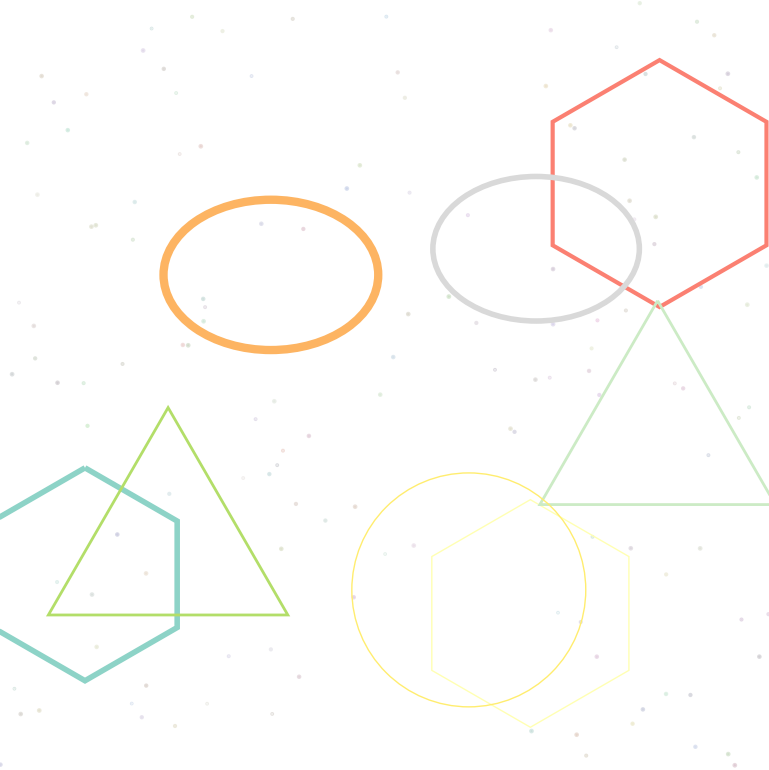[{"shape": "hexagon", "thickness": 2, "radius": 0.69, "center": [0.11, 0.254]}, {"shape": "hexagon", "thickness": 0.5, "radius": 0.74, "center": [0.689, 0.203]}, {"shape": "hexagon", "thickness": 1.5, "radius": 0.8, "center": [0.857, 0.762]}, {"shape": "oval", "thickness": 3, "radius": 0.7, "center": [0.352, 0.643]}, {"shape": "triangle", "thickness": 1, "radius": 0.9, "center": [0.218, 0.291]}, {"shape": "oval", "thickness": 2, "radius": 0.67, "center": [0.696, 0.677]}, {"shape": "triangle", "thickness": 1, "radius": 0.88, "center": [0.854, 0.433]}, {"shape": "circle", "thickness": 0.5, "radius": 0.76, "center": [0.609, 0.234]}]